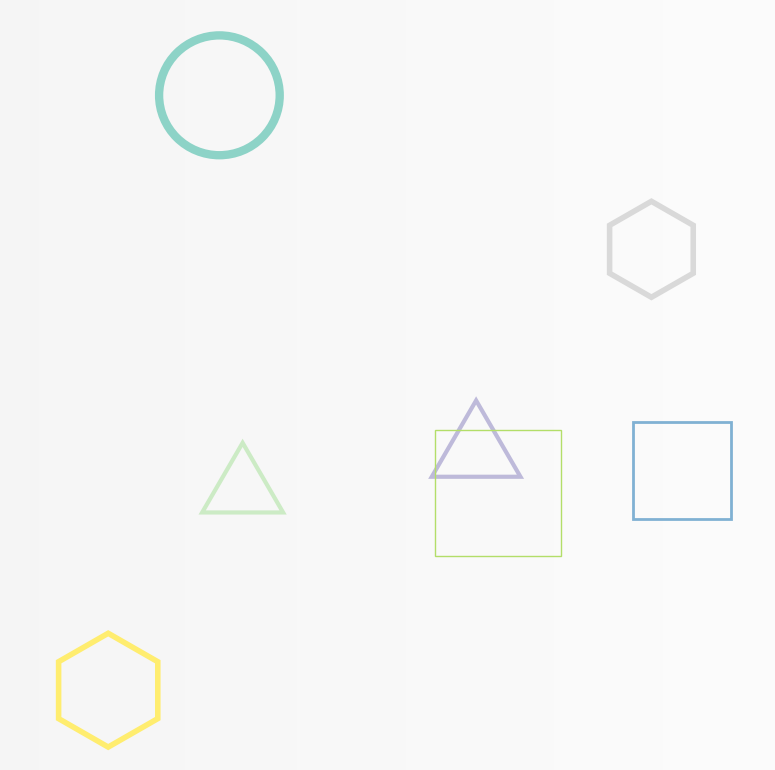[{"shape": "circle", "thickness": 3, "radius": 0.39, "center": [0.283, 0.876]}, {"shape": "triangle", "thickness": 1.5, "radius": 0.33, "center": [0.614, 0.414]}, {"shape": "square", "thickness": 1, "radius": 0.32, "center": [0.88, 0.389]}, {"shape": "square", "thickness": 0.5, "radius": 0.41, "center": [0.643, 0.36]}, {"shape": "hexagon", "thickness": 2, "radius": 0.31, "center": [0.841, 0.676]}, {"shape": "triangle", "thickness": 1.5, "radius": 0.3, "center": [0.313, 0.365]}, {"shape": "hexagon", "thickness": 2, "radius": 0.37, "center": [0.14, 0.104]}]